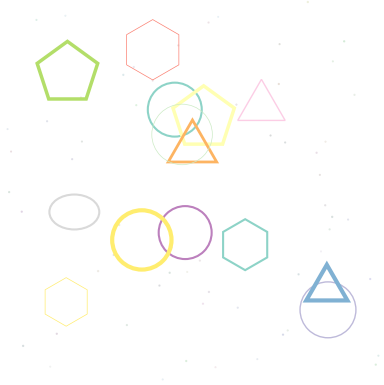[{"shape": "hexagon", "thickness": 1.5, "radius": 0.33, "center": [0.637, 0.364]}, {"shape": "circle", "thickness": 1.5, "radius": 0.35, "center": [0.454, 0.715]}, {"shape": "pentagon", "thickness": 2.5, "radius": 0.42, "center": [0.529, 0.693]}, {"shape": "circle", "thickness": 1, "radius": 0.36, "center": [0.852, 0.195]}, {"shape": "hexagon", "thickness": 0.5, "radius": 0.39, "center": [0.397, 0.871]}, {"shape": "triangle", "thickness": 3, "radius": 0.31, "center": [0.849, 0.251]}, {"shape": "triangle", "thickness": 2, "radius": 0.36, "center": [0.5, 0.616]}, {"shape": "pentagon", "thickness": 2.5, "radius": 0.41, "center": [0.175, 0.81]}, {"shape": "triangle", "thickness": 1, "radius": 0.36, "center": [0.679, 0.723]}, {"shape": "oval", "thickness": 1.5, "radius": 0.32, "center": [0.193, 0.449]}, {"shape": "circle", "thickness": 1.5, "radius": 0.34, "center": [0.481, 0.396]}, {"shape": "circle", "thickness": 0.5, "radius": 0.39, "center": [0.473, 0.651]}, {"shape": "hexagon", "thickness": 0.5, "radius": 0.32, "center": [0.172, 0.216]}, {"shape": "circle", "thickness": 3, "radius": 0.39, "center": [0.368, 0.377]}]